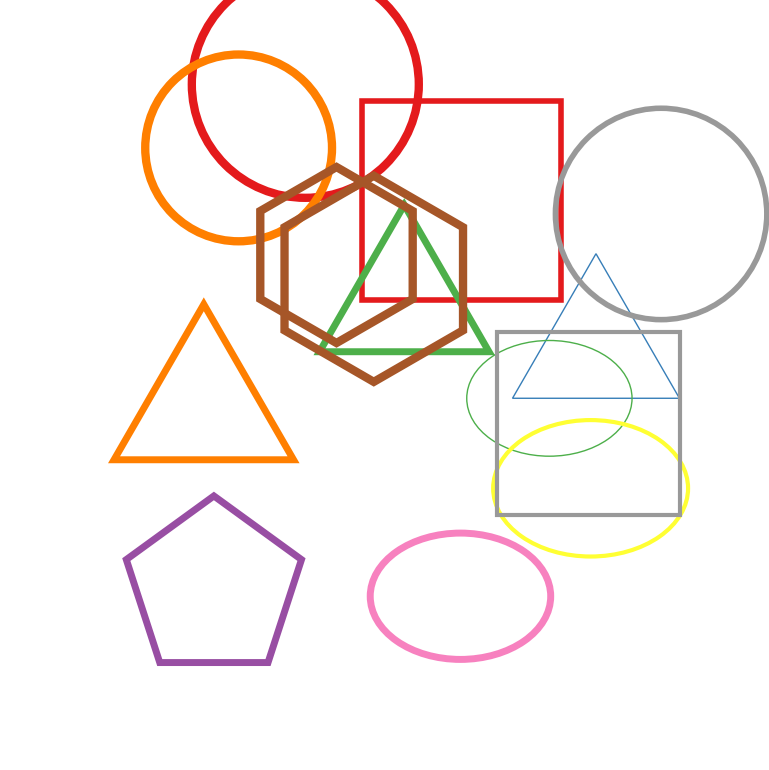[{"shape": "square", "thickness": 2, "radius": 0.65, "center": [0.6, 0.739]}, {"shape": "circle", "thickness": 3, "radius": 0.74, "center": [0.397, 0.89]}, {"shape": "triangle", "thickness": 0.5, "radius": 0.63, "center": [0.774, 0.545]}, {"shape": "triangle", "thickness": 2.5, "radius": 0.64, "center": [0.525, 0.607]}, {"shape": "oval", "thickness": 0.5, "radius": 0.54, "center": [0.713, 0.483]}, {"shape": "pentagon", "thickness": 2.5, "radius": 0.6, "center": [0.278, 0.236]}, {"shape": "circle", "thickness": 3, "radius": 0.61, "center": [0.31, 0.808]}, {"shape": "triangle", "thickness": 2.5, "radius": 0.67, "center": [0.265, 0.47]}, {"shape": "oval", "thickness": 1.5, "radius": 0.63, "center": [0.767, 0.366]}, {"shape": "hexagon", "thickness": 3, "radius": 0.57, "center": [0.437, 0.669]}, {"shape": "hexagon", "thickness": 3, "radius": 0.67, "center": [0.485, 0.638]}, {"shape": "oval", "thickness": 2.5, "radius": 0.59, "center": [0.598, 0.226]}, {"shape": "square", "thickness": 1.5, "radius": 0.59, "center": [0.764, 0.45]}, {"shape": "circle", "thickness": 2, "radius": 0.69, "center": [0.859, 0.722]}]